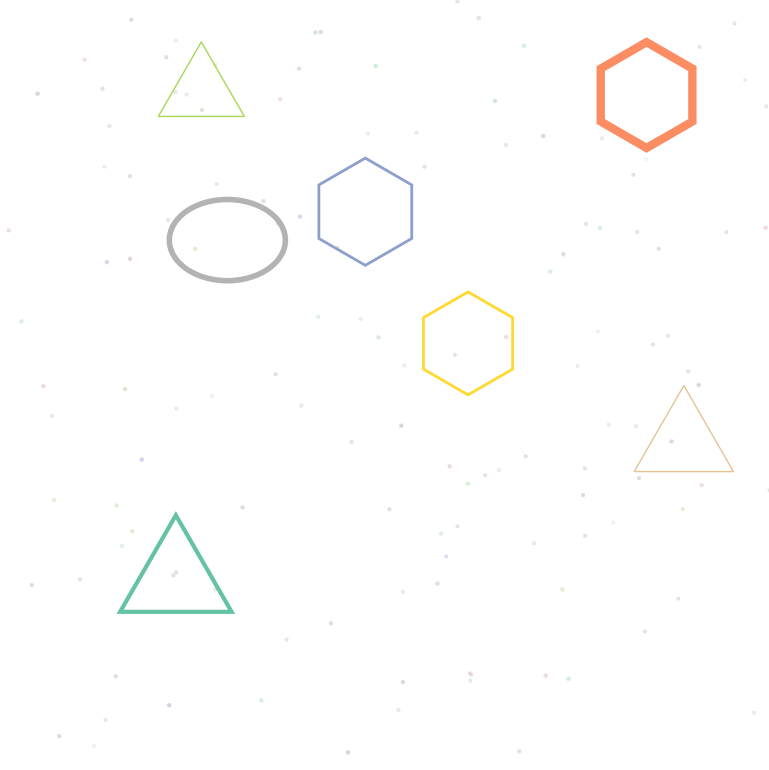[{"shape": "triangle", "thickness": 1.5, "radius": 0.42, "center": [0.228, 0.247]}, {"shape": "hexagon", "thickness": 3, "radius": 0.34, "center": [0.84, 0.877]}, {"shape": "hexagon", "thickness": 1, "radius": 0.35, "center": [0.474, 0.725]}, {"shape": "triangle", "thickness": 0.5, "radius": 0.32, "center": [0.261, 0.881]}, {"shape": "hexagon", "thickness": 1, "radius": 0.33, "center": [0.608, 0.554]}, {"shape": "triangle", "thickness": 0.5, "radius": 0.37, "center": [0.888, 0.425]}, {"shape": "oval", "thickness": 2, "radius": 0.38, "center": [0.295, 0.688]}]